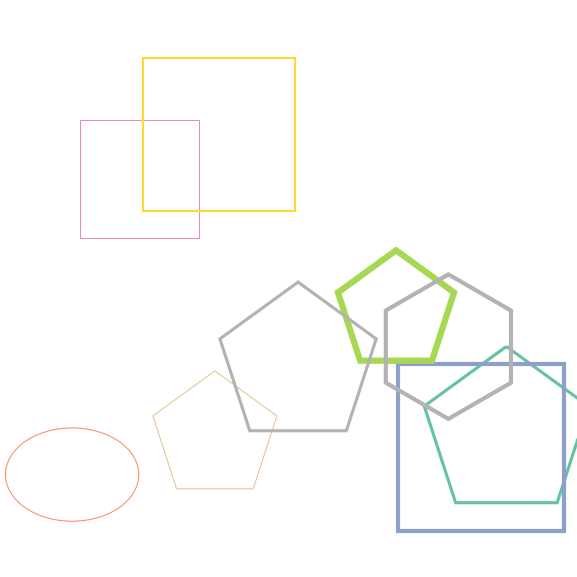[{"shape": "pentagon", "thickness": 1.5, "radius": 0.75, "center": [0.877, 0.25]}, {"shape": "oval", "thickness": 0.5, "radius": 0.58, "center": [0.125, 0.177]}, {"shape": "square", "thickness": 2, "radius": 0.72, "center": [0.833, 0.224]}, {"shape": "square", "thickness": 0.5, "radius": 0.51, "center": [0.241, 0.689]}, {"shape": "pentagon", "thickness": 3, "radius": 0.53, "center": [0.686, 0.46]}, {"shape": "square", "thickness": 1, "radius": 0.66, "center": [0.38, 0.766]}, {"shape": "pentagon", "thickness": 0.5, "radius": 0.56, "center": [0.372, 0.244]}, {"shape": "hexagon", "thickness": 2, "radius": 0.63, "center": [0.776, 0.399]}, {"shape": "pentagon", "thickness": 1.5, "radius": 0.71, "center": [0.516, 0.368]}]